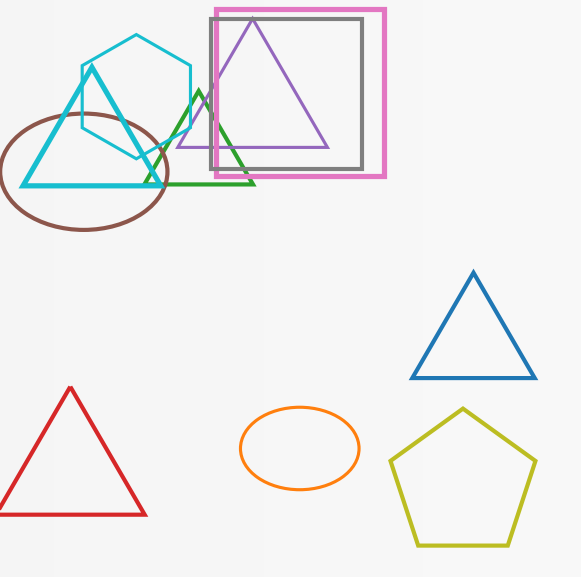[{"shape": "triangle", "thickness": 2, "radius": 0.61, "center": [0.815, 0.405]}, {"shape": "oval", "thickness": 1.5, "radius": 0.51, "center": [0.516, 0.223]}, {"shape": "triangle", "thickness": 2, "radius": 0.54, "center": [0.342, 0.734]}, {"shape": "triangle", "thickness": 2, "radius": 0.74, "center": [0.121, 0.182]}, {"shape": "triangle", "thickness": 1.5, "radius": 0.74, "center": [0.435, 0.818]}, {"shape": "oval", "thickness": 2, "radius": 0.72, "center": [0.144, 0.702]}, {"shape": "square", "thickness": 2.5, "radius": 0.72, "center": [0.516, 0.84]}, {"shape": "square", "thickness": 2, "radius": 0.65, "center": [0.493, 0.836]}, {"shape": "pentagon", "thickness": 2, "radius": 0.66, "center": [0.797, 0.16]}, {"shape": "hexagon", "thickness": 1.5, "radius": 0.54, "center": [0.235, 0.832]}, {"shape": "triangle", "thickness": 2.5, "radius": 0.68, "center": [0.158, 0.746]}]